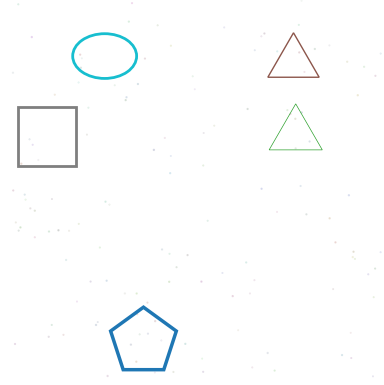[{"shape": "pentagon", "thickness": 2.5, "radius": 0.45, "center": [0.373, 0.112]}, {"shape": "triangle", "thickness": 0.5, "radius": 0.4, "center": [0.768, 0.651]}, {"shape": "triangle", "thickness": 1, "radius": 0.38, "center": [0.762, 0.838]}, {"shape": "square", "thickness": 2, "radius": 0.38, "center": [0.122, 0.646]}, {"shape": "oval", "thickness": 2, "radius": 0.42, "center": [0.272, 0.854]}]